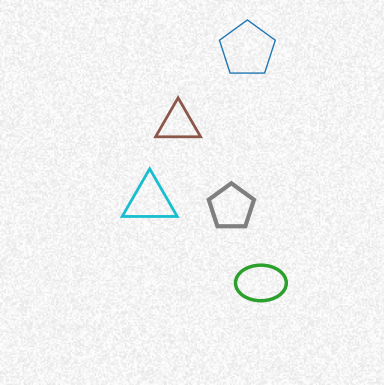[{"shape": "pentagon", "thickness": 1, "radius": 0.38, "center": [0.643, 0.872]}, {"shape": "oval", "thickness": 2.5, "radius": 0.33, "center": [0.678, 0.265]}, {"shape": "triangle", "thickness": 2, "radius": 0.34, "center": [0.463, 0.678]}, {"shape": "pentagon", "thickness": 3, "radius": 0.31, "center": [0.601, 0.462]}, {"shape": "triangle", "thickness": 2, "radius": 0.41, "center": [0.389, 0.479]}]